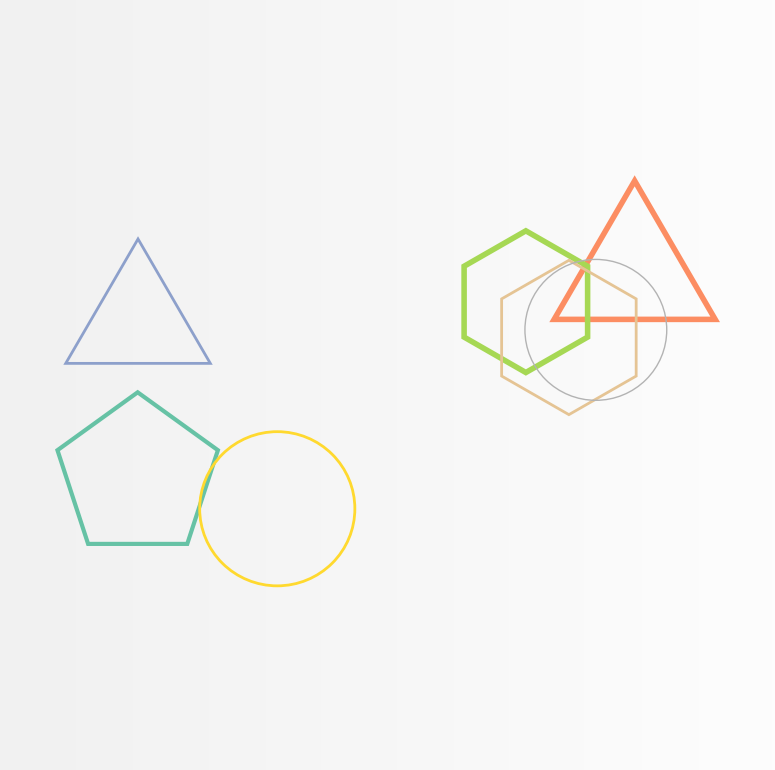[{"shape": "pentagon", "thickness": 1.5, "radius": 0.54, "center": [0.178, 0.382]}, {"shape": "triangle", "thickness": 2, "radius": 0.6, "center": [0.819, 0.645]}, {"shape": "triangle", "thickness": 1, "radius": 0.54, "center": [0.178, 0.582]}, {"shape": "hexagon", "thickness": 2, "radius": 0.46, "center": [0.679, 0.608]}, {"shape": "circle", "thickness": 1, "radius": 0.5, "center": [0.358, 0.339]}, {"shape": "hexagon", "thickness": 1, "radius": 0.5, "center": [0.734, 0.562]}, {"shape": "circle", "thickness": 0.5, "radius": 0.46, "center": [0.769, 0.572]}]